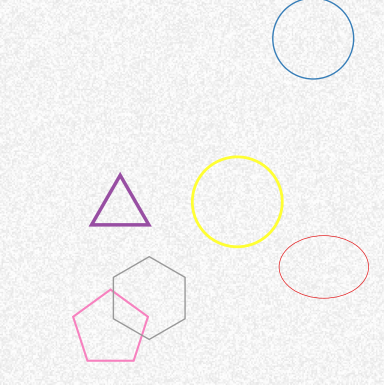[{"shape": "oval", "thickness": 0.5, "radius": 0.58, "center": [0.841, 0.307]}, {"shape": "circle", "thickness": 1, "radius": 0.53, "center": [0.814, 0.9]}, {"shape": "triangle", "thickness": 2.5, "radius": 0.43, "center": [0.312, 0.459]}, {"shape": "circle", "thickness": 2, "radius": 0.58, "center": [0.616, 0.476]}, {"shape": "pentagon", "thickness": 1.5, "radius": 0.51, "center": [0.287, 0.146]}, {"shape": "hexagon", "thickness": 1, "radius": 0.54, "center": [0.388, 0.226]}]